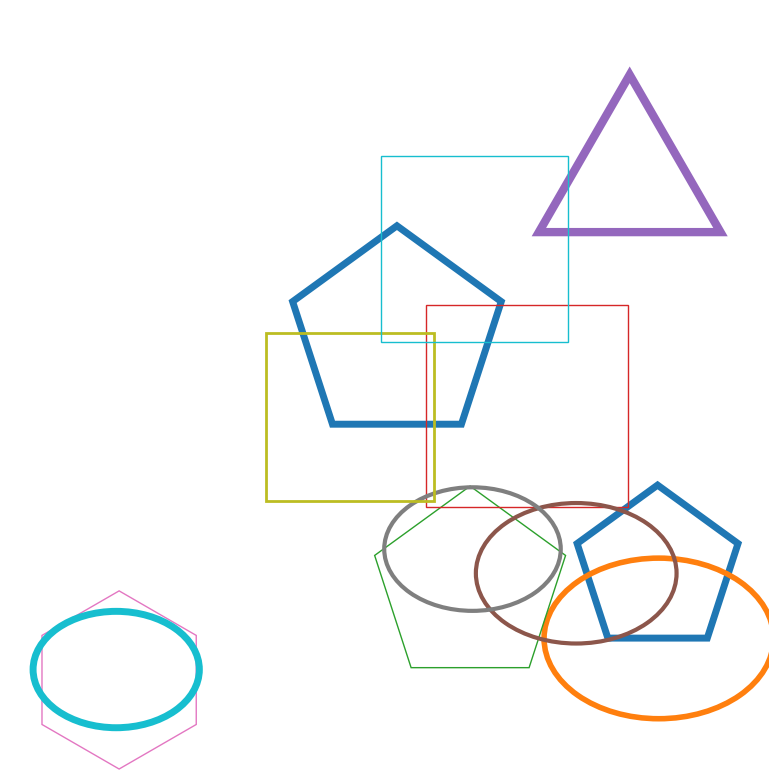[{"shape": "pentagon", "thickness": 2.5, "radius": 0.55, "center": [0.854, 0.26]}, {"shape": "pentagon", "thickness": 2.5, "radius": 0.71, "center": [0.516, 0.564]}, {"shape": "oval", "thickness": 2, "radius": 0.74, "center": [0.856, 0.171]}, {"shape": "pentagon", "thickness": 0.5, "radius": 0.65, "center": [0.611, 0.238]}, {"shape": "square", "thickness": 0.5, "radius": 0.66, "center": [0.684, 0.473]}, {"shape": "triangle", "thickness": 3, "radius": 0.68, "center": [0.818, 0.767]}, {"shape": "oval", "thickness": 1.5, "radius": 0.65, "center": [0.748, 0.255]}, {"shape": "hexagon", "thickness": 0.5, "radius": 0.58, "center": [0.155, 0.117]}, {"shape": "oval", "thickness": 1.5, "radius": 0.57, "center": [0.614, 0.287]}, {"shape": "square", "thickness": 1, "radius": 0.54, "center": [0.455, 0.458]}, {"shape": "oval", "thickness": 2.5, "radius": 0.54, "center": [0.151, 0.13]}, {"shape": "square", "thickness": 0.5, "radius": 0.61, "center": [0.616, 0.677]}]